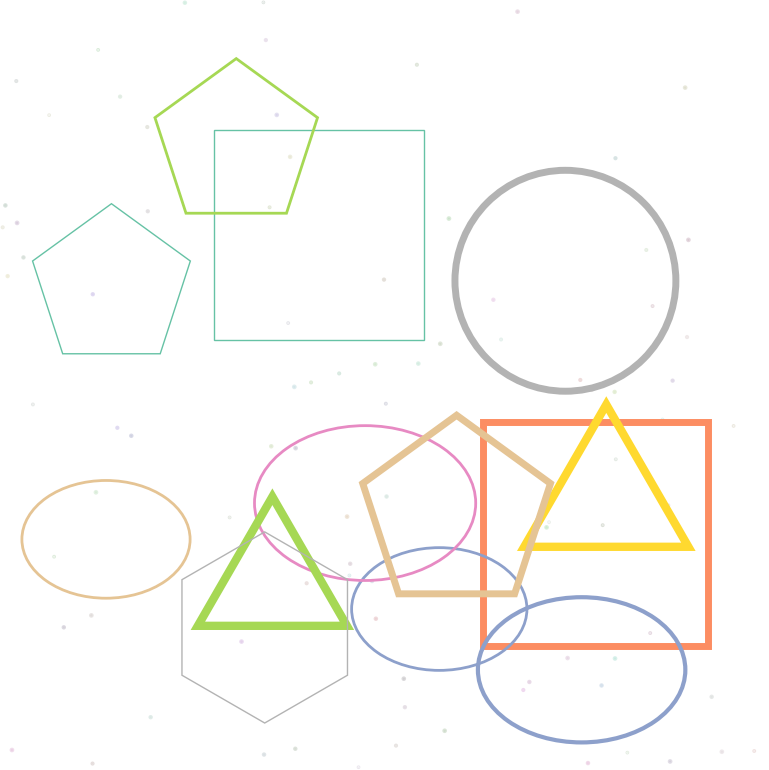[{"shape": "pentagon", "thickness": 0.5, "radius": 0.54, "center": [0.145, 0.628]}, {"shape": "square", "thickness": 0.5, "radius": 0.68, "center": [0.414, 0.695]}, {"shape": "square", "thickness": 2.5, "radius": 0.73, "center": [0.774, 0.306]}, {"shape": "oval", "thickness": 1.5, "radius": 0.67, "center": [0.755, 0.13]}, {"shape": "oval", "thickness": 1, "radius": 0.57, "center": [0.57, 0.209]}, {"shape": "oval", "thickness": 1, "radius": 0.72, "center": [0.474, 0.347]}, {"shape": "pentagon", "thickness": 1, "radius": 0.56, "center": [0.307, 0.813]}, {"shape": "triangle", "thickness": 3, "radius": 0.56, "center": [0.354, 0.243]}, {"shape": "triangle", "thickness": 3, "radius": 0.62, "center": [0.787, 0.351]}, {"shape": "oval", "thickness": 1, "radius": 0.55, "center": [0.138, 0.3]}, {"shape": "pentagon", "thickness": 2.5, "radius": 0.64, "center": [0.593, 0.333]}, {"shape": "hexagon", "thickness": 0.5, "radius": 0.62, "center": [0.344, 0.185]}, {"shape": "circle", "thickness": 2.5, "radius": 0.72, "center": [0.734, 0.635]}]